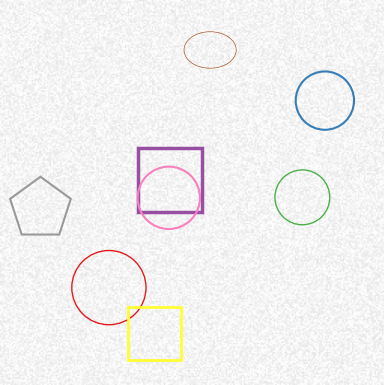[{"shape": "circle", "thickness": 1, "radius": 0.48, "center": [0.283, 0.253]}, {"shape": "circle", "thickness": 1.5, "radius": 0.38, "center": [0.844, 0.739]}, {"shape": "circle", "thickness": 1, "radius": 0.36, "center": [0.785, 0.487]}, {"shape": "square", "thickness": 2.5, "radius": 0.41, "center": [0.442, 0.533]}, {"shape": "square", "thickness": 2, "radius": 0.34, "center": [0.401, 0.134]}, {"shape": "oval", "thickness": 0.5, "radius": 0.34, "center": [0.546, 0.87]}, {"shape": "circle", "thickness": 1.5, "radius": 0.4, "center": [0.438, 0.486]}, {"shape": "pentagon", "thickness": 1.5, "radius": 0.41, "center": [0.105, 0.458]}]